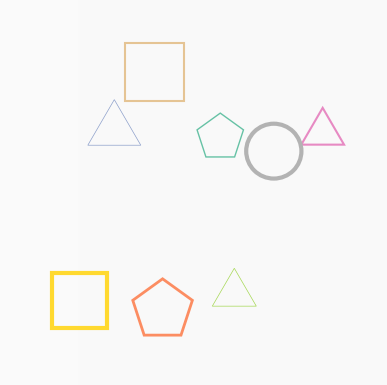[{"shape": "pentagon", "thickness": 1, "radius": 0.31, "center": [0.568, 0.643]}, {"shape": "pentagon", "thickness": 2, "radius": 0.4, "center": [0.42, 0.195]}, {"shape": "triangle", "thickness": 0.5, "radius": 0.39, "center": [0.295, 0.662]}, {"shape": "triangle", "thickness": 1.5, "radius": 0.32, "center": [0.833, 0.656]}, {"shape": "triangle", "thickness": 0.5, "radius": 0.33, "center": [0.605, 0.238]}, {"shape": "square", "thickness": 3, "radius": 0.36, "center": [0.205, 0.219]}, {"shape": "square", "thickness": 1.5, "radius": 0.38, "center": [0.399, 0.813]}, {"shape": "circle", "thickness": 3, "radius": 0.36, "center": [0.707, 0.607]}]